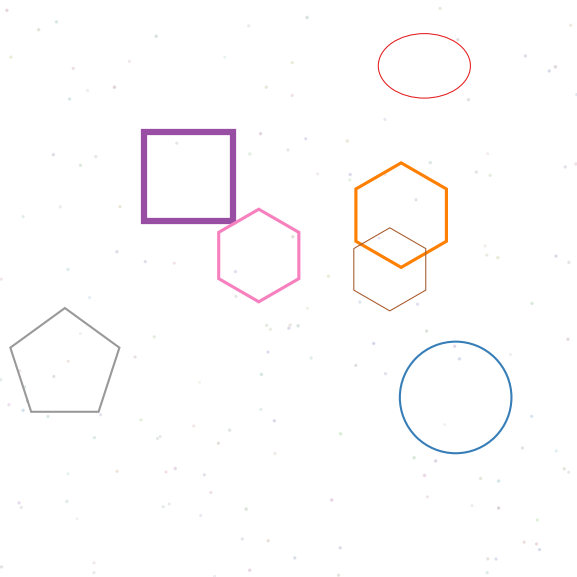[{"shape": "oval", "thickness": 0.5, "radius": 0.4, "center": [0.735, 0.885]}, {"shape": "circle", "thickness": 1, "radius": 0.48, "center": [0.789, 0.311]}, {"shape": "square", "thickness": 3, "radius": 0.39, "center": [0.327, 0.694]}, {"shape": "hexagon", "thickness": 1.5, "radius": 0.45, "center": [0.695, 0.627]}, {"shape": "hexagon", "thickness": 0.5, "radius": 0.36, "center": [0.675, 0.533]}, {"shape": "hexagon", "thickness": 1.5, "radius": 0.4, "center": [0.448, 0.557]}, {"shape": "pentagon", "thickness": 1, "radius": 0.5, "center": [0.112, 0.366]}]